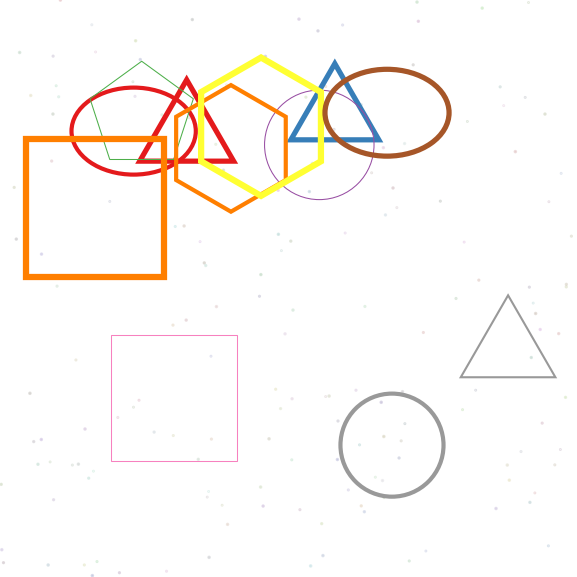[{"shape": "oval", "thickness": 2, "radius": 0.54, "center": [0.231, 0.772]}, {"shape": "triangle", "thickness": 2.5, "radius": 0.47, "center": [0.323, 0.767]}, {"shape": "triangle", "thickness": 2.5, "radius": 0.44, "center": [0.58, 0.801]}, {"shape": "pentagon", "thickness": 0.5, "radius": 0.47, "center": [0.245, 0.799]}, {"shape": "circle", "thickness": 0.5, "radius": 0.47, "center": [0.553, 0.748]}, {"shape": "hexagon", "thickness": 2, "radius": 0.55, "center": [0.4, 0.742]}, {"shape": "square", "thickness": 3, "radius": 0.6, "center": [0.164, 0.639]}, {"shape": "hexagon", "thickness": 3, "radius": 0.6, "center": [0.452, 0.78]}, {"shape": "oval", "thickness": 2.5, "radius": 0.54, "center": [0.67, 0.804]}, {"shape": "square", "thickness": 0.5, "radius": 0.55, "center": [0.301, 0.31]}, {"shape": "triangle", "thickness": 1, "radius": 0.47, "center": [0.88, 0.393]}, {"shape": "circle", "thickness": 2, "radius": 0.45, "center": [0.679, 0.228]}]